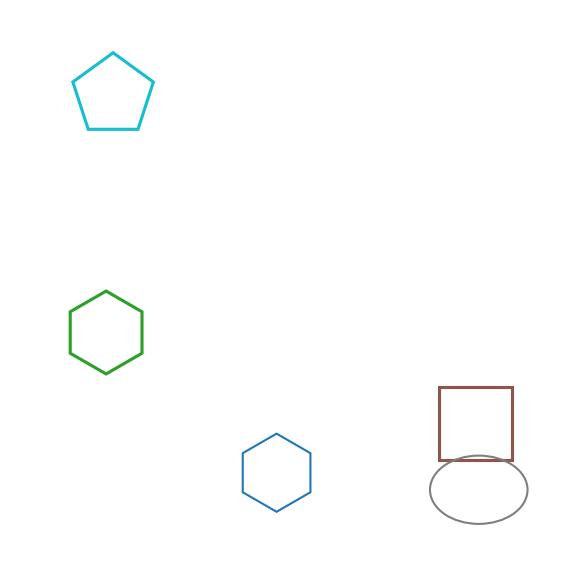[{"shape": "hexagon", "thickness": 1, "radius": 0.34, "center": [0.479, 0.181]}, {"shape": "hexagon", "thickness": 1.5, "radius": 0.36, "center": [0.184, 0.423]}, {"shape": "square", "thickness": 1.5, "radius": 0.32, "center": [0.824, 0.266]}, {"shape": "oval", "thickness": 1, "radius": 0.42, "center": [0.829, 0.151]}, {"shape": "pentagon", "thickness": 1.5, "radius": 0.37, "center": [0.196, 0.835]}]